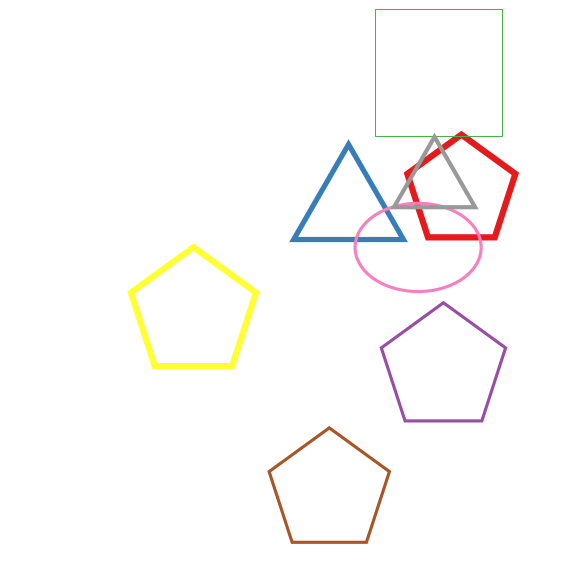[{"shape": "pentagon", "thickness": 3, "radius": 0.49, "center": [0.799, 0.668]}, {"shape": "triangle", "thickness": 2.5, "radius": 0.55, "center": [0.604, 0.639]}, {"shape": "square", "thickness": 0.5, "radius": 0.55, "center": [0.759, 0.874]}, {"shape": "pentagon", "thickness": 1.5, "radius": 0.57, "center": [0.768, 0.362]}, {"shape": "pentagon", "thickness": 3, "radius": 0.57, "center": [0.335, 0.457]}, {"shape": "pentagon", "thickness": 1.5, "radius": 0.55, "center": [0.57, 0.149]}, {"shape": "oval", "thickness": 1.5, "radius": 0.55, "center": [0.724, 0.571]}, {"shape": "triangle", "thickness": 2, "radius": 0.41, "center": [0.752, 0.681]}]